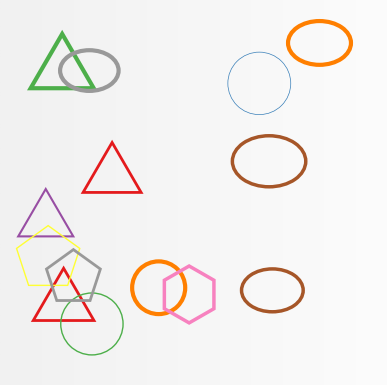[{"shape": "triangle", "thickness": 2, "radius": 0.45, "center": [0.164, 0.213]}, {"shape": "triangle", "thickness": 2, "radius": 0.43, "center": [0.289, 0.543]}, {"shape": "circle", "thickness": 0.5, "radius": 0.41, "center": [0.669, 0.783]}, {"shape": "triangle", "thickness": 3, "radius": 0.47, "center": [0.16, 0.818]}, {"shape": "circle", "thickness": 1, "radius": 0.4, "center": [0.237, 0.159]}, {"shape": "triangle", "thickness": 1.5, "radius": 0.41, "center": [0.118, 0.427]}, {"shape": "circle", "thickness": 3, "radius": 0.34, "center": [0.409, 0.253]}, {"shape": "oval", "thickness": 3, "radius": 0.41, "center": [0.825, 0.888]}, {"shape": "pentagon", "thickness": 1, "radius": 0.43, "center": [0.124, 0.328]}, {"shape": "oval", "thickness": 2.5, "radius": 0.4, "center": [0.703, 0.246]}, {"shape": "oval", "thickness": 2.5, "radius": 0.47, "center": [0.694, 0.581]}, {"shape": "hexagon", "thickness": 2.5, "radius": 0.37, "center": [0.488, 0.235]}, {"shape": "oval", "thickness": 3, "radius": 0.38, "center": [0.231, 0.817]}, {"shape": "pentagon", "thickness": 2, "radius": 0.37, "center": [0.189, 0.279]}]